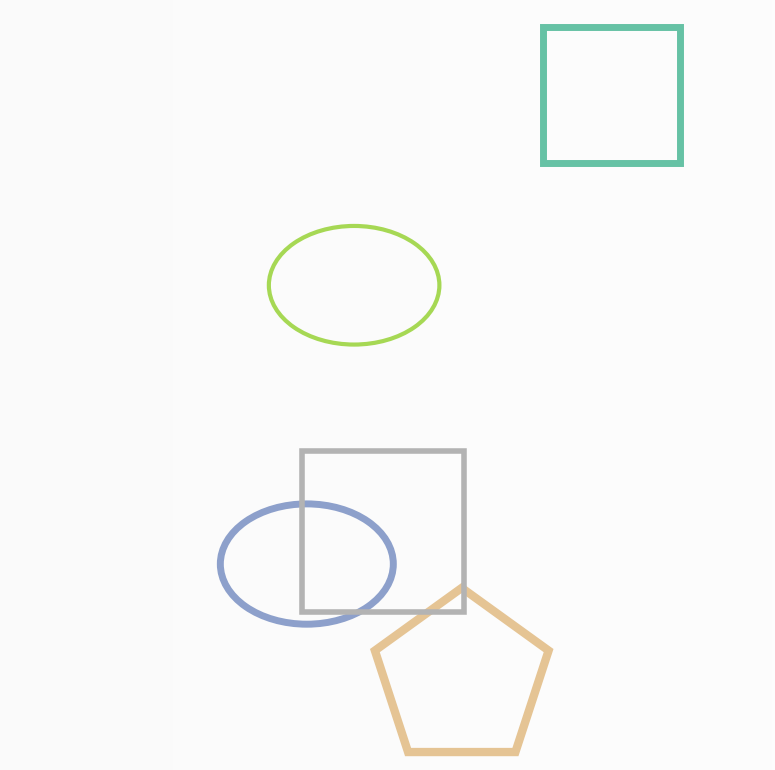[{"shape": "square", "thickness": 2.5, "radius": 0.44, "center": [0.789, 0.877]}, {"shape": "oval", "thickness": 2.5, "radius": 0.56, "center": [0.396, 0.267]}, {"shape": "oval", "thickness": 1.5, "radius": 0.55, "center": [0.457, 0.63]}, {"shape": "pentagon", "thickness": 3, "radius": 0.59, "center": [0.596, 0.119]}, {"shape": "square", "thickness": 2, "radius": 0.52, "center": [0.494, 0.31]}]